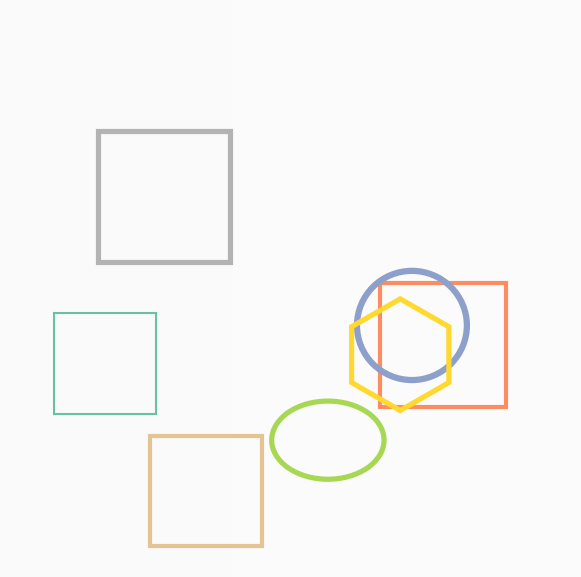[{"shape": "square", "thickness": 1, "radius": 0.44, "center": [0.18, 0.37]}, {"shape": "square", "thickness": 2, "radius": 0.54, "center": [0.762, 0.402]}, {"shape": "circle", "thickness": 3, "radius": 0.47, "center": [0.709, 0.436]}, {"shape": "oval", "thickness": 2.5, "radius": 0.48, "center": [0.564, 0.237]}, {"shape": "hexagon", "thickness": 2.5, "radius": 0.48, "center": [0.689, 0.385]}, {"shape": "square", "thickness": 2, "radius": 0.48, "center": [0.354, 0.149]}, {"shape": "square", "thickness": 2.5, "radius": 0.57, "center": [0.282, 0.659]}]